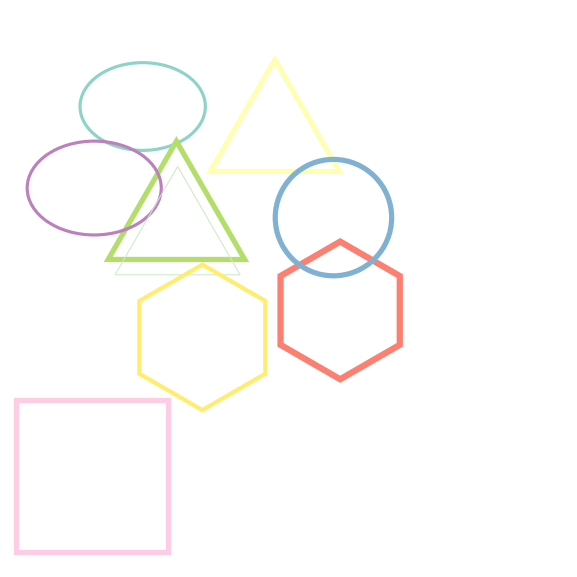[{"shape": "oval", "thickness": 1.5, "radius": 0.54, "center": [0.247, 0.815]}, {"shape": "triangle", "thickness": 2.5, "radius": 0.64, "center": [0.476, 0.767]}, {"shape": "hexagon", "thickness": 3, "radius": 0.6, "center": [0.589, 0.462]}, {"shape": "circle", "thickness": 2.5, "radius": 0.5, "center": [0.577, 0.622]}, {"shape": "triangle", "thickness": 2.5, "radius": 0.68, "center": [0.305, 0.618]}, {"shape": "square", "thickness": 2.5, "radius": 0.66, "center": [0.159, 0.174]}, {"shape": "oval", "thickness": 1.5, "radius": 0.58, "center": [0.163, 0.674]}, {"shape": "triangle", "thickness": 0.5, "radius": 0.63, "center": [0.308, 0.586]}, {"shape": "hexagon", "thickness": 2, "radius": 0.63, "center": [0.35, 0.415]}]